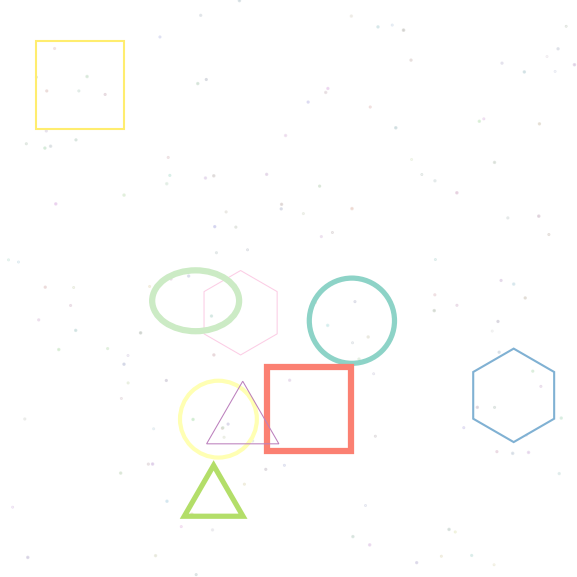[{"shape": "circle", "thickness": 2.5, "radius": 0.37, "center": [0.609, 0.444]}, {"shape": "circle", "thickness": 2, "radius": 0.33, "center": [0.378, 0.273]}, {"shape": "square", "thickness": 3, "radius": 0.36, "center": [0.535, 0.29]}, {"shape": "hexagon", "thickness": 1, "radius": 0.4, "center": [0.889, 0.315]}, {"shape": "triangle", "thickness": 2.5, "radius": 0.29, "center": [0.37, 0.135]}, {"shape": "hexagon", "thickness": 0.5, "radius": 0.37, "center": [0.417, 0.458]}, {"shape": "triangle", "thickness": 0.5, "radius": 0.36, "center": [0.42, 0.267]}, {"shape": "oval", "thickness": 3, "radius": 0.38, "center": [0.339, 0.478]}, {"shape": "square", "thickness": 1, "radius": 0.38, "center": [0.139, 0.851]}]